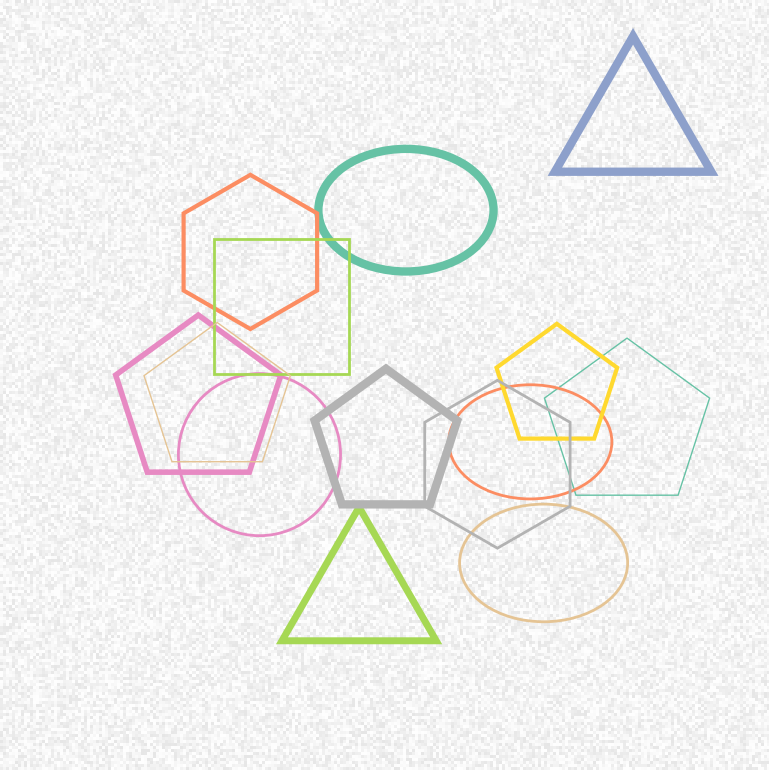[{"shape": "pentagon", "thickness": 0.5, "radius": 0.56, "center": [0.814, 0.448]}, {"shape": "oval", "thickness": 3, "radius": 0.57, "center": [0.527, 0.727]}, {"shape": "oval", "thickness": 1, "radius": 0.53, "center": [0.689, 0.426]}, {"shape": "hexagon", "thickness": 1.5, "radius": 0.5, "center": [0.325, 0.673]}, {"shape": "triangle", "thickness": 3, "radius": 0.59, "center": [0.822, 0.836]}, {"shape": "pentagon", "thickness": 2, "radius": 0.56, "center": [0.258, 0.478]}, {"shape": "circle", "thickness": 1, "radius": 0.53, "center": [0.337, 0.41]}, {"shape": "square", "thickness": 1, "radius": 0.44, "center": [0.365, 0.602]}, {"shape": "triangle", "thickness": 2.5, "radius": 0.58, "center": [0.466, 0.226]}, {"shape": "pentagon", "thickness": 1.5, "radius": 0.41, "center": [0.723, 0.497]}, {"shape": "oval", "thickness": 1, "radius": 0.55, "center": [0.706, 0.269]}, {"shape": "pentagon", "thickness": 0.5, "radius": 0.5, "center": [0.282, 0.481]}, {"shape": "hexagon", "thickness": 1, "radius": 0.54, "center": [0.646, 0.397]}, {"shape": "pentagon", "thickness": 3, "radius": 0.49, "center": [0.501, 0.424]}]